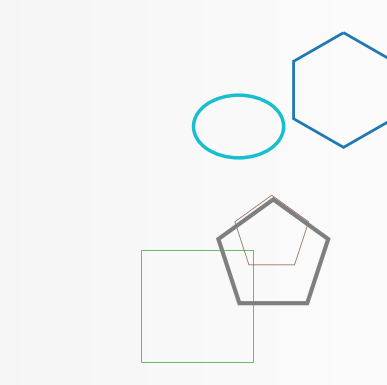[{"shape": "hexagon", "thickness": 2, "radius": 0.74, "center": [0.887, 0.766]}, {"shape": "square", "thickness": 0.5, "radius": 0.72, "center": [0.509, 0.205]}, {"shape": "pentagon", "thickness": 0.5, "radius": 0.5, "center": [0.701, 0.393]}, {"shape": "pentagon", "thickness": 3, "radius": 0.74, "center": [0.705, 0.333]}, {"shape": "oval", "thickness": 2.5, "radius": 0.58, "center": [0.616, 0.671]}]